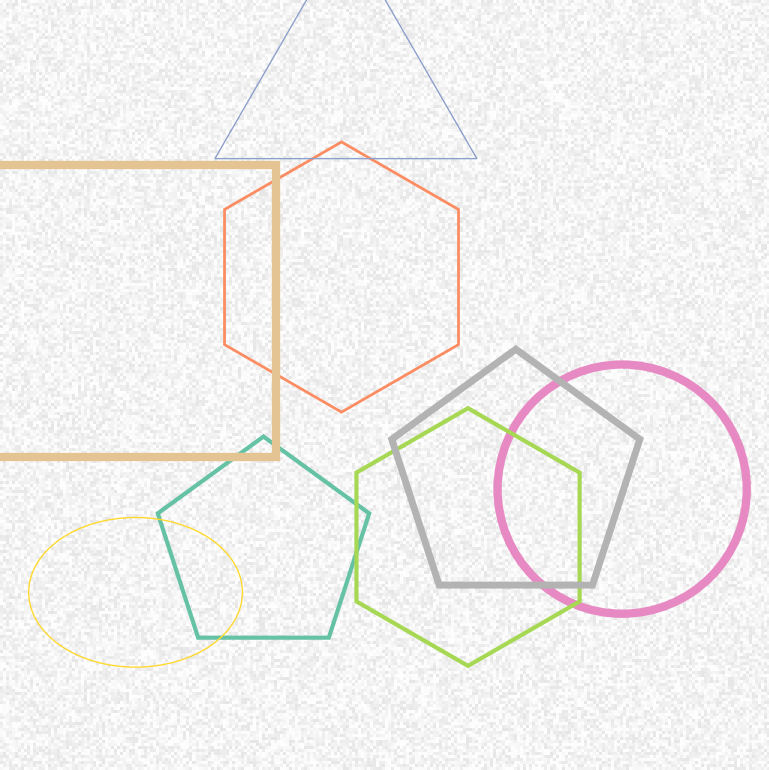[{"shape": "pentagon", "thickness": 1.5, "radius": 0.72, "center": [0.342, 0.289]}, {"shape": "hexagon", "thickness": 1, "radius": 0.88, "center": [0.444, 0.64]}, {"shape": "triangle", "thickness": 0.5, "radius": 0.98, "center": [0.449, 0.892]}, {"shape": "circle", "thickness": 3, "radius": 0.81, "center": [0.808, 0.365]}, {"shape": "hexagon", "thickness": 1.5, "radius": 0.84, "center": [0.608, 0.303]}, {"shape": "oval", "thickness": 0.5, "radius": 0.69, "center": [0.176, 0.231]}, {"shape": "square", "thickness": 3, "radius": 0.95, "center": [0.17, 0.596]}, {"shape": "pentagon", "thickness": 2.5, "radius": 0.85, "center": [0.67, 0.377]}]